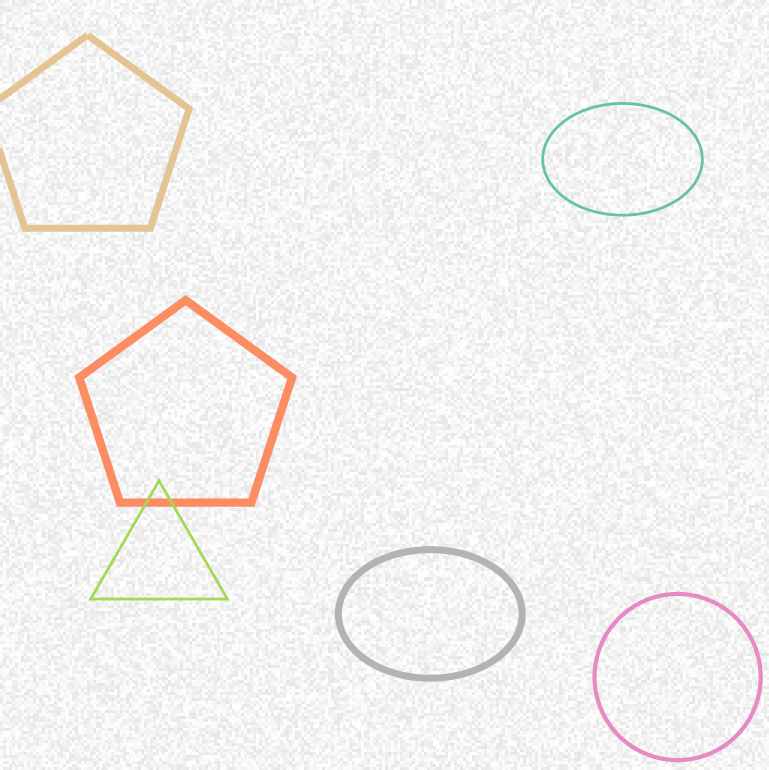[{"shape": "oval", "thickness": 1, "radius": 0.52, "center": [0.809, 0.793]}, {"shape": "pentagon", "thickness": 3, "radius": 0.73, "center": [0.241, 0.465]}, {"shape": "circle", "thickness": 1.5, "radius": 0.54, "center": [0.88, 0.121]}, {"shape": "triangle", "thickness": 1, "radius": 0.51, "center": [0.207, 0.273]}, {"shape": "pentagon", "thickness": 2.5, "radius": 0.69, "center": [0.114, 0.816]}, {"shape": "oval", "thickness": 2.5, "radius": 0.6, "center": [0.559, 0.203]}]